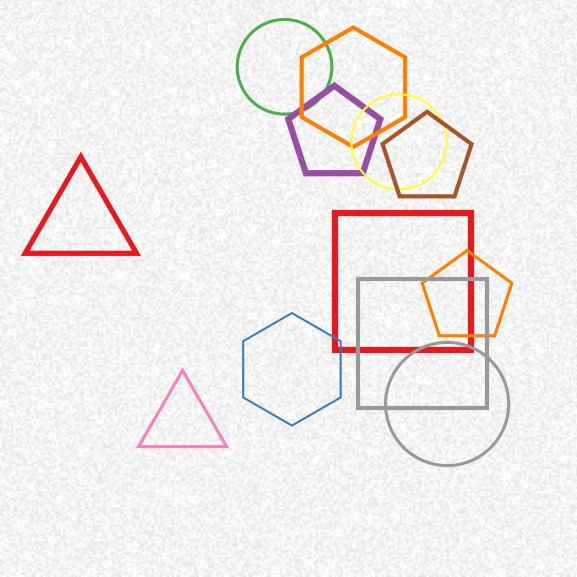[{"shape": "triangle", "thickness": 2.5, "radius": 0.56, "center": [0.14, 0.616]}, {"shape": "square", "thickness": 3, "radius": 0.59, "center": [0.698, 0.512]}, {"shape": "hexagon", "thickness": 1, "radius": 0.49, "center": [0.505, 0.36]}, {"shape": "circle", "thickness": 1.5, "radius": 0.41, "center": [0.493, 0.883]}, {"shape": "pentagon", "thickness": 3, "radius": 0.42, "center": [0.579, 0.767]}, {"shape": "hexagon", "thickness": 2, "radius": 0.52, "center": [0.612, 0.848]}, {"shape": "pentagon", "thickness": 1.5, "radius": 0.41, "center": [0.809, 0.484]}, {"shape": "circle", "thickness": 1, "radius": 0.41, "center": [0.691, 0.753]}, {"shape": "pentagon", "thickness": 2, "radius": 0.4, "center": [0.74, 0.725]}, {"shape": "triangle", "thickness": 1.5, "radius": 0.44, "center": [0.316, 0.27]}, {"shape": "circle", "thickness": 1.5, "radius": 0.53, "center": [0.774, 0.3]}, {"shape": "square", "thickness": 2, "radius": 0.56, "center": [0.732, 0.404]}]